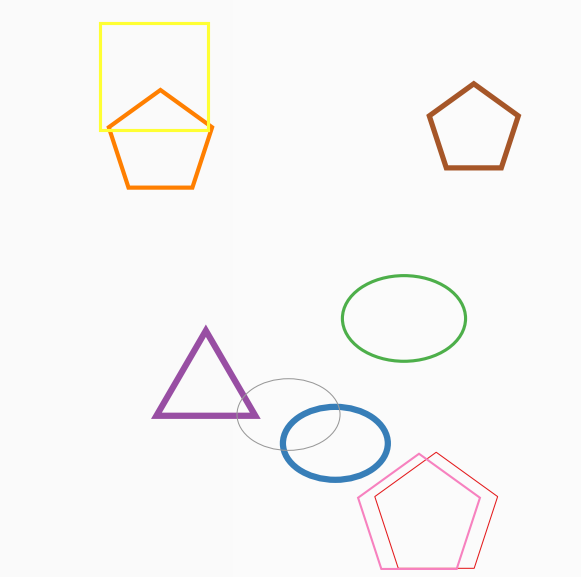[{"shape": "pentagon", "thickness": 0.5, "radius": 0.56, "center": [0.75, 0.105]}, {"shape": "oval", "thickness": 3, "radius": 0.45, "center": [0.577, 0.231]}, {"shape": "oval", "thickness": 1.5, "radius": 0.53, "center": [0.695, 0.448]}, {"shape": "triangle", "thickness": 3, "radius": 0.49, "center": [0.354, 0.328]}, {"shape": "pentagon", "thickness": 2, "radius": 0.47, "center": [0.276, 0.75]}, {"shape": "square", "thickness": 1.5, "radius": 0.46, "center": [0.265, 0.867]}, {"shape": "pentagon", "thickness": 2.5, "radius": 0.4, "center": [0.815, 0.774]}, {"shape": "pentagon", "thickness": 1, "radius": 0.55, "center": [0.721, 0.103]}, {"shape": "oval", "thickness": 0.5, "radius": 0.44, "center": [0.496, 0.281]}]